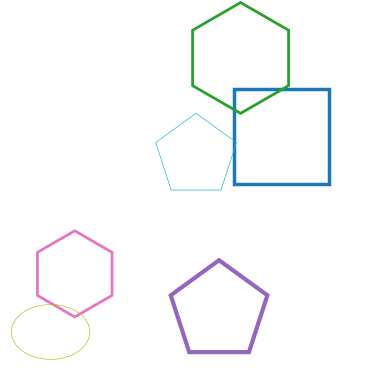[{"shape": "square", "thickness": 2.5, "radius": 0.62, "center": [0.73, 0.646]}, {"shape": "hexagon", "thickness": 2, "radius": 0.72, "center": [0.625, 0.849]}, {"shape": "pentagon", "thickness": 3, "radius": 0.66, "center": [0.569, 0.192]}, {"shape": "hexagon", "thickness": 2, "radius": 0.56, "center": [0.194, 0.289]}, {"shape": "oval", "thickness": 0.5, "radius": 0.51, "center": [0.131, 0.138]}, {"shape": "pentagon", "thickness": 0.5, "radius": 0.55, "center": [0.509, 0.596]}]